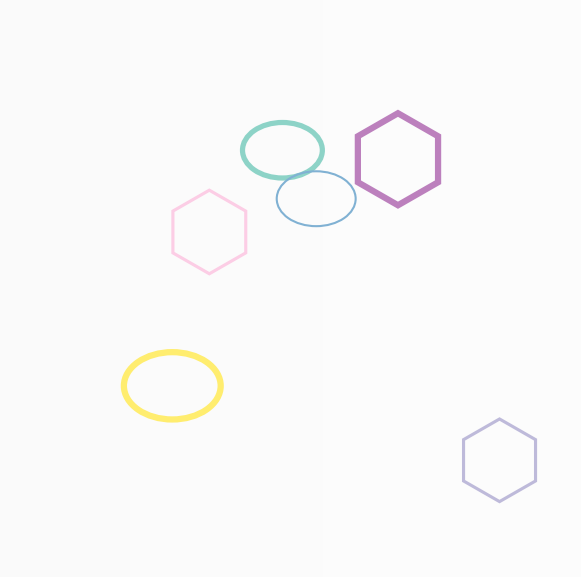[{"shape": "oval", "thickness": 2.5, "radius": 0.34, "center": [0.486, 0.739]}, {"shape": "hexagon", "thickness": 1.5, "radius": 0.36, "center": [0.859, 0.202]}, {"shape": "oval", "thickness": 1, "radius": 0.34, "center": [0.544, 0.655]}, {"shape": "hexagon", "thickness": 1.5, "radius": 0.36, "center": [0.36, 0.597]}, {"shape": "hexagon", "thickness": 3, "radius": 0.4, "center": [0.685, 0.723]}, {"shape": "oval", "thickness": 3, "radius": 0.42, "center": [0.296, 0.331]}]